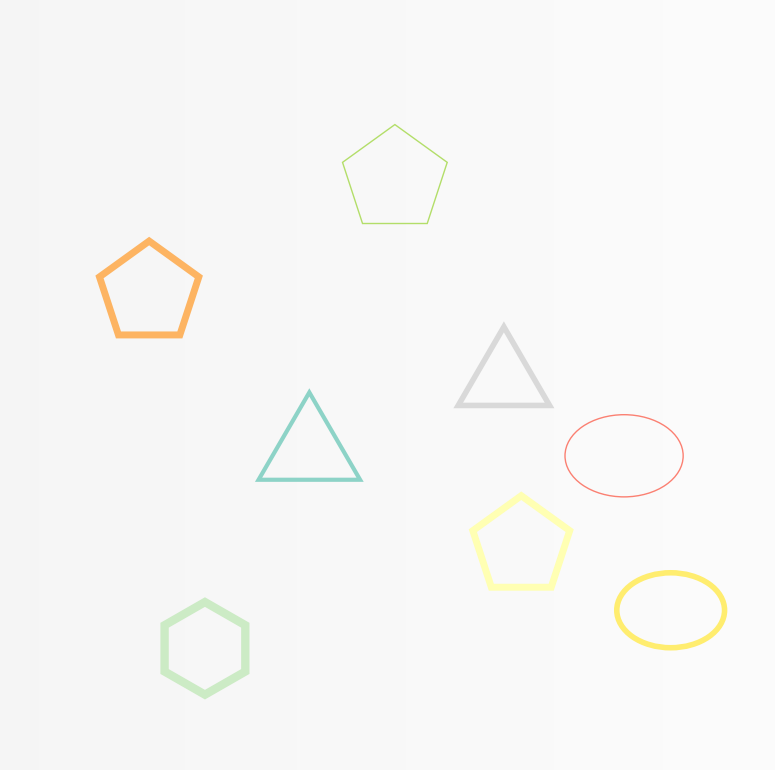[{"shape": "triangle", "thickness": 1.5, "radius": 0.38, "center": [0.399, 0.415]}, {"shape": "pentagon", "thickness": 2.5, "radius": 0.33, "center": [0.673, 0.291]}, {"shape": "oval", "thickness": 0.5, "radius": 0.38, "center": [0.805, 0.408]}, {"shape": "pentagon", "thickness": 2.5, "radius": 0.34, "center": [0.192, 0.62]}, {"shape": "pentagon", "thickness": 0.5, "radius": 0.36, "center": [0.51, 0.767]}, {"shape": "triangle", "thickness": 2, "radius": 0.34, "center": [0.65, 0.507]}, {"shape": "hexagon", "thickness": 3, "radius": 0.3, "center": [0.264, 0.158]}, {"shape": "oval", "thickness": 2, "radius": 0.35, "center": [0.865, 0.207]}]